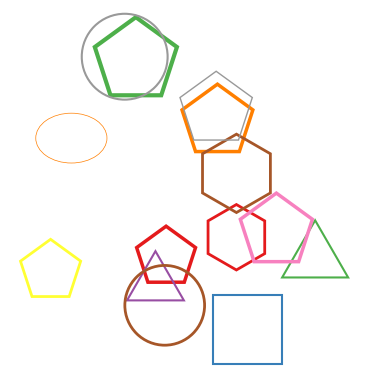[{"shape": "pentagon", "thickness": 2.5, "radius": 0.4, "center": [0.431, 0.332]}, {"shape": "hexagon", "thickness": 2, "radius": 0.42, "center": [0.614, 0.384]}, {"shape": "square", "thickness": 1.5, "radius": 0.45, "center": [0.643, 0.144]}, {"shape": "triangle", "thickness": 1.5, "radius": 0.49, "center": [0.819, 0.329]}, {"shape": "pentagon", "thickness": 3, "radius": 0.56, "center": [0.353, 0.843]}, {"shape": "triangle", "thickness": 1.5, "radius": 0.43, "center": [0.404, 0.262]}, {"shape": "oval", "thickness": 0.5, "radius": 0.46, "center": [0.185, 0.641]}, {"shape": "pentagon", "thickness": 2.5, "radius": 0.48, "center": [0.565, 0.685]}, {"shape": "pentagon", "thickness": 2, "radius": 0.41, "center": [0.131, 0.296]}, {"shape": "circle", "thickness": 2, "radius": 0.52, "center": [0.428, 0.207]}, {"shape": "hexagon", "thickness": 2, "radius": 0.51, "center": [0.614, 0.55]}, {"shape": "pentagon", "thickness": 2.5, "radius": 0.49, "center": [0.718, 0.4]}, {"shape": "pentagon", "thickness": 1, "radius": 0.49, "center": [0.561, 0.716]}, {"shape": "circle", "thickness": 1.5, "radius": 0.56, "center": [0.324, 0.853]}]